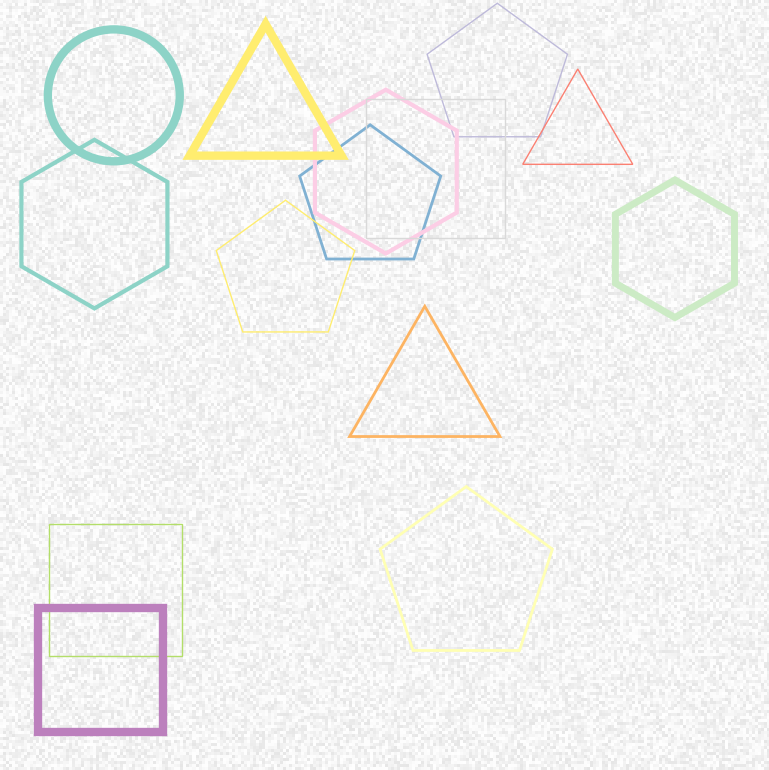[{"shape": "circle", "thickness": 3, "radius": 0.43, "center": [0.148, 0.876]}, {"shape": "hexagon", "thickness": 1.5, "radius": 0.55, "center": [0.123, 0.709]}, {"shape": "pentagon", "thickness": 1, "radius": 0.59, "center": [0.606, 0.25]}, {"shape": "pentagon", "thickness": 0.5, "radius": 0.48, "center": [0.646, 0.9]}, {"shape": "triangle", "thickness": 0.5, "radius": 0.41, "center": [0.75, 0.828]}, {"shape": "pentagon", "thickness": 1, "radius": 0.48, "center": [0.481, 0.742]}, {"shape": "triangle", "thickness": 1, "radius": 0.56, "center": [0.552, 0.489]}, {"shape": "square", "thickness": 0.5, "radius": 0.43, "center": [0.15, 0.234]}, {"shape": "hexagon", "thickness": 1.5, "radius": 0.53, "center": [0.501, 0.777]}, {"shape": "square", "thickness": 0.5, "radius": 0.45, "center": [0.566, 0.781]}, {"shape": "square", "thickness": 3, "radius": 0.41, "center": [0.131, 0.13]}, {"shape": "hexagon", "thickness": 2.5, "radius": 0.45, "center": [0.877, 0.677]}, {"shape": "triangle", "thickness": 3, "radius": 0.57, "center": [0.345, 0.855]}, {"shape": "pentagon", "thickness": 0.5, "radius": 0.47, "center": [0.371, 0.645]}]